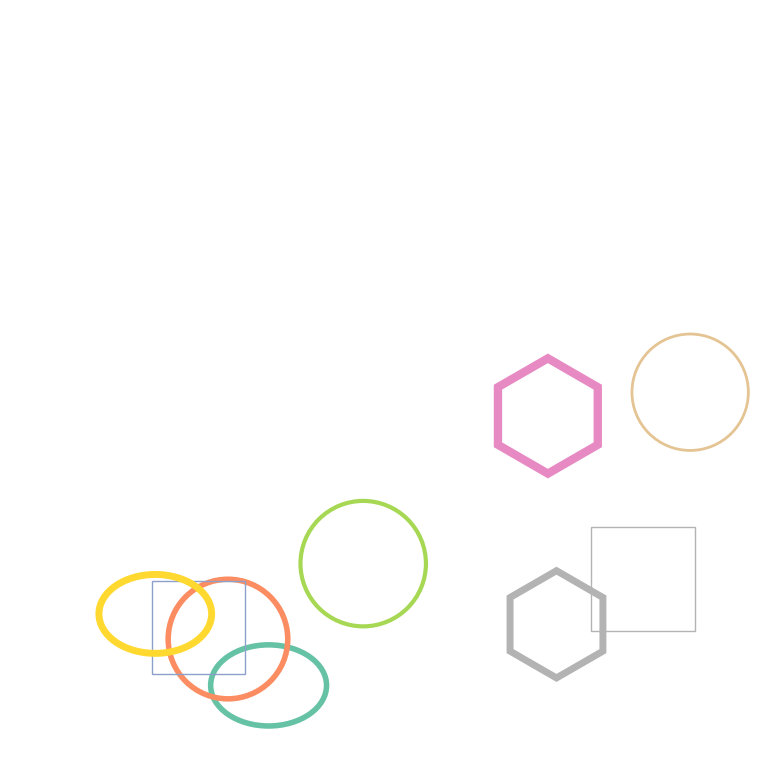[{"shape": "oval", "thickness": 2, "radius": 0.38, "center": [0.349, 0.11]}, {"shape": "circle", "thickness": 2, "radius": 0.39, "center": [0.296, 0.17]}, {"shape": "square", "thickness": 0.5, "radius": 0.3, "center": [0.258, 0.185]}, {"shape": "hexagon", "thickness": 3, "radius": 0.37, "center": [0.712, 0.46]}, {"shape": "circle", "thickness": 1.5, "radius": 0.41, "center": [0.472, 0.268]}, {"shape": "oval", "thickness": 2.5, "radius": 0.37, "center": [0.202, 0.203]}, {"shape": "circle", "thickness": 1, "radius": 0.38, "center": [0.896, 0.491]}, {"shape": "hexagon", "thickness": 2.5, "radius": 0.35, "center": [0.723, 0.189]}, {"shape": "square", "thickness": 0.5, "radius": 0.34, "center": [0.835, 0.248]}]